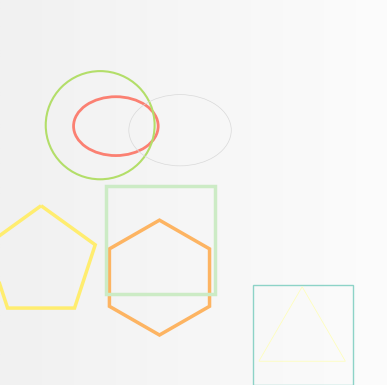[{"shape": "square", "thickness": 1, "radius": 0.64, "center": [0.782, 0.13]}, {"shape": "triangle", "thickness": 0.5, "radius": 0.64, "center": [0.78, 0.126]}, {"shape": "oval", "thickness": 2, "radius": 0.55, "center": [0.299, 0.672]}, {"shape": "hexagon", "thickness": 2.5, "radius": 0.75, "center": [0.412, 0.279]}, {"shape": "circle", "thickness": 1.5, "radius": 0.7, "center": [0.259, 0.675]}, {"shape": "oval", "thickness": 0.5, "radius": 0.66, "center": [0.465, 0.662]}, {"shape": "square", "thickness": 2.5, "radius": 0.7, "center": [0.413, 0.377]}, {"shape": "pentagon", "thickness": 2.5, "radius": 0.73, "center": [0.106, 0.319]}]